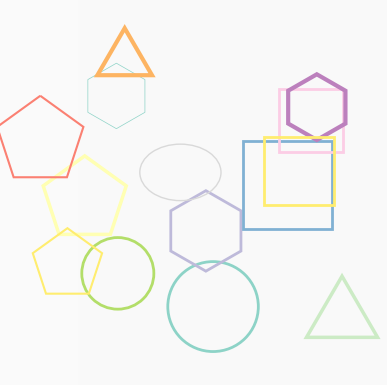[{"shape": "circle", "thickness": 2, "radius": 0.58, "center": [0.55, 0.204]}, {"shape": "hexagon", "thickness": 0.5, "radius": 0.43, "center": [0.3, 0.751]}, {"shape": "pentagon", "thickness": 2.5, "radius": 0.56, "center": [0.219, 0.482]}, {"shape": "hexagon", "thickness": 2, "radius": 0.52, "center": [0.531, 0.4]}, {"shape": "pentagon", "thickness": 1.5, "radius": 0.58, "center": [0.104, 0.634]}, {"shape": "square", "thickness": 2, "radius": 0.57, "center": [0.742, 0.519]}, {"shape": "triangle", "thickness": 3, "radius": 0.41, "center": [0.322, 0.845]}, {"shape": "circle", "thickness": 2, "radius": 0.46, "center": [0.304, 0.29]}, {"shape": "square", "thickness": 2, "radius": 0.41, "center": [0.802, 0.686]}, {"shape": "oval", "thickness": 1, "radius": 0.52, "center": [0.466, 0.552]}, {"shape": "hexagon", "thickness": 3, "radius": 0.43, "center": [0.818, 0.722]}, {"shape": "triangle", "thickness": 2.5, "radius": 0.53, "center": [0.883, 0.177]}, {"shape": "square", "thickness": 2, "radius": 0.45, "center": [0.772, 0.556]}, {"shape": "pentagon", "thickness": 1.5, "radius": 0.47, "center": [0.174, 0.313]}]